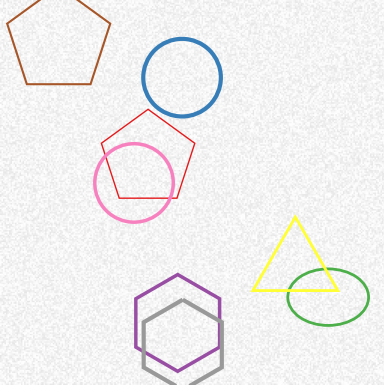[{"shape": "pentagon", "thickness": 1, "radius": 0.64, "center": [0.385, 0.588]}, {"shape": "circle", "thickness": 3, "radius": 0.5, "center": [0.473, 0.798]}, {"shape": "oval", "thickness": 2, "radius": 0.52, "center": [0.852, 0.228]}, {"shape": "hexagon", "thickness": 2.5, "radius": 0.63, "center": [0.462, 0.161]}, {"shape": "triangle", "thickness": 2, "radius": 0.64, "center": [0.767, 0.309]}, {"shape": "pentagon", "thickness": 1.5, "radius": 0.7, "center": [0.152, 0.895]}, {"shape": "circle", "thickness": 2.5, "radius": 0.51, "center": [0.348, 0.525]}, {"shape": "hexagon", "thickness": 3, "radius": 0.59, "center": [0.475, 0.104]}]